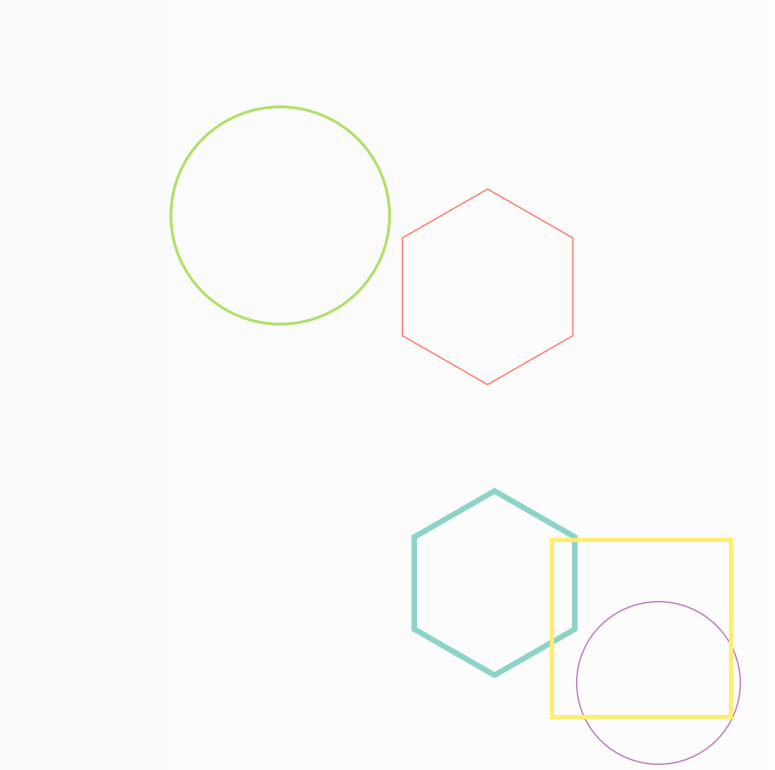[{"shape": "hexagon", "thickness": 2, "radius": 0.6, "center": [0.638, 0.243]}, {"shape": "hexagon", "thickness": 0.5, "radius": 0.63, "center": [0.629, 0.628]}, {"shape": "circle", "thickness": 1, "radius": 0.71, "center": [0.362, 0.72]}, {"shape": "circle", "thickness": 0.5, "radius": 0.53, "center": [0.85, 0.113]}, {"shape": "square", "thickness": 1.5, "radius": 0.57, "center": [0.828, 0.183]}]